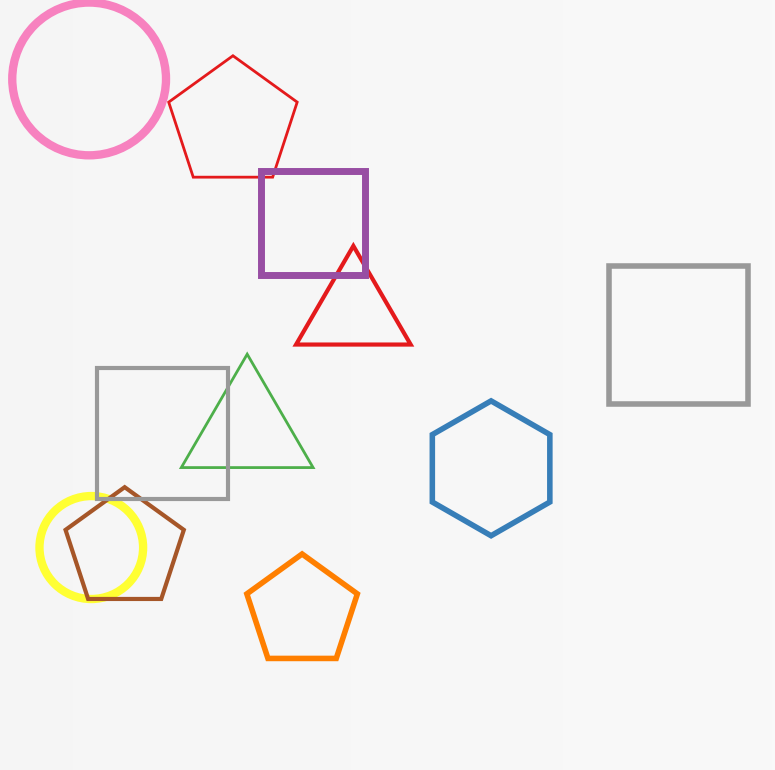[{"shape": "triangle", "thickness": 1.5, "radius": 0.43, "center": [0.456, 0.595]}, {"shape": "pentagon", "thickness": 1, "radius": 0.44, "center": [0.301, 0.84]}, {"shape": "hexagon", "thickness": 2, "radius": 0.44, "center": [0.634, 0.392]}, {"shape": "triangle", "thickness": 1, "radius": 0.49, "center": [0.319, 0.442]}, {"shape": "square", "thickness": 2.5, "radius": 0.34, "center": [0.404, 0.71]}, {"shape": "pentagon", "thickness": 2, "radius": 0.37, "center": [0.39, 0.206]}, {"shape": "circle", "thickness": 3, "radius": 0.33, "center": [0.118, 0.289]}, {"shape": "pentagon", "thickness": 1.5, "radius": 0.4, "center": [0.161, 0.287]}, {"shape": "circle", "thickness": 3, "radius": 0.5, "center": [0.115, 0.897]}, {"shape": "square", "thickness": 1.5, "radius": 0.42, "center": [0.21, 0.437]}, {"shape": "square", "thickness": 2, "radius": 0.45, "center": [0.875, 0.565]}]